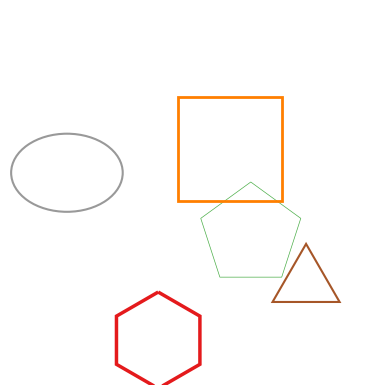[{"shape": "hexagon", "thickness": 2.5, "radius": 0.63, "center": [0.411, 0.116]}, {"shape": "pentagon", "thickness": 0.5, "radius": 0.68, "center": [0.651, 0.391]}, {"shape": "square", "thickness": 2, "radius": 0.67, "center": [0.598, 0.612]}, {"shape": "triangle", "thickness": 1.5, "radius": 0.5, "center": [0.795, 0.266]}, {"shape": "oval", "thickness": 1.5, "radius": 0.72, "center": [0.174, 0.551]}]